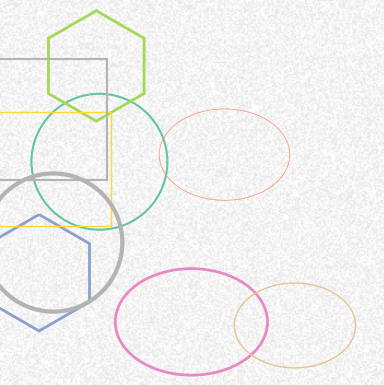[{"shape": "circle", "thickness": 1.5, "radius": 0.88, "center": [0.258, 0.58]}, {"shape": "oval", "thickness": 0.5, "radius": 0.85, "center": [0.583, 0.598]}, {"shape": "hexagon", "thickness": 2, "radius": 0.76, "center": [0.102, 0.292]}, {"shape": "oval", "thickness": 2, "radius": 0.99, "center": [0.497, 0.164]}, {"shape": "hexagon", "thickness": 2, "radius": 0.72, "center": [0.25, 0.829]}, {"shape": "square", "thickness": 1, "radius": 0.74, "center": [0.142, 0.561]}, {"shape": "oval", "thickness": 1, "radius": 0.79, "center": [0.766, 0.155]}, {"shape": "square", "thickness": 1.5, "radius": 0.79, "center": [0.121, 0.689]}, {"shape": "circle", "thickness": 3, "radius": 0.9, "center": [0.138, 0.37]}]